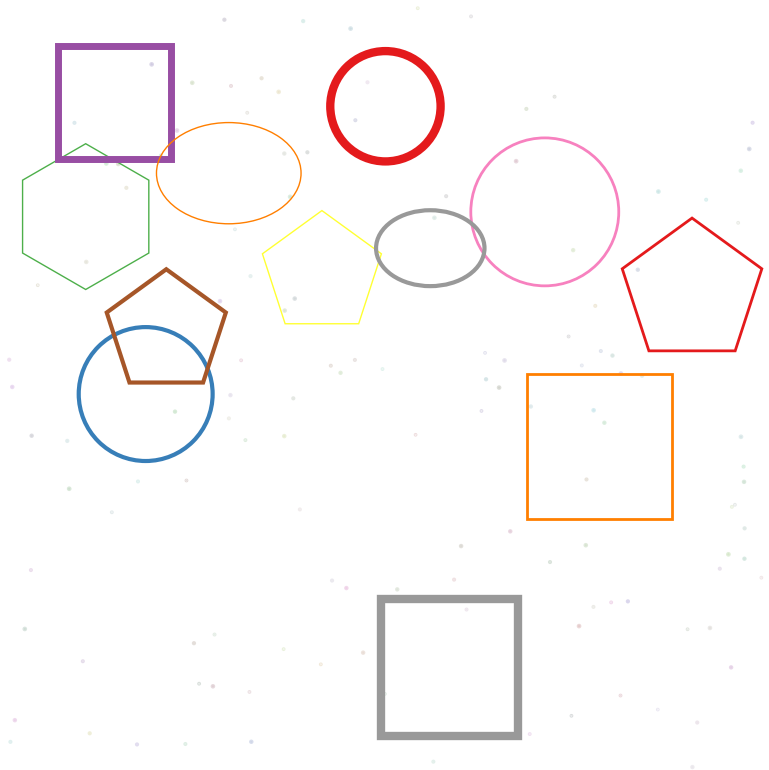[{"shape": "pentagon", "thickness": 1, "radius": 0.48, "center": [0.899, 0.621]}, {"shape": "circle", "thickness": 3, "radius": 0.36, "center": [0.501, 0.862]}, {"shape": "circle", "thickness": 1.5, "radius": 0.43, "center": [0.189, 0.488]}, {"shape": "hexagon", "thickness": 0.5, "radius": 0.47, "center": [0.111, 0.719]}, {"shape": "square", "thickness": 2.5, "radius": 0.37, "center": [0.149, 0.867]}, {"shape": "oval", "thickness": 0.5, "radius": 0.47, "center": [0.297, 0.775]}, {"shape": "square", "thickness": 1, "radius": 0.47, "center": [0.779, 0.42]}, {"shape": "pentagon", "thickness": 0.5, "radius": 0.41, "center": [0.418, 0.645]}, {"shape": "pentagon", "thickness": 1.5, "radius": 0.41, "center": [0.216, 0.569]}, {"shape": "circle", "thickness": 1, "radius": 0.48, "center": [0.708, 0.725]}, {"shape": "square", "thickness": 3, "radius": 0.44, "center": [0.584, 0.133]}, {"shape": "oval", "thickness": 1.5, "radius": 0.35, "center": [0.559, 0.678]}]